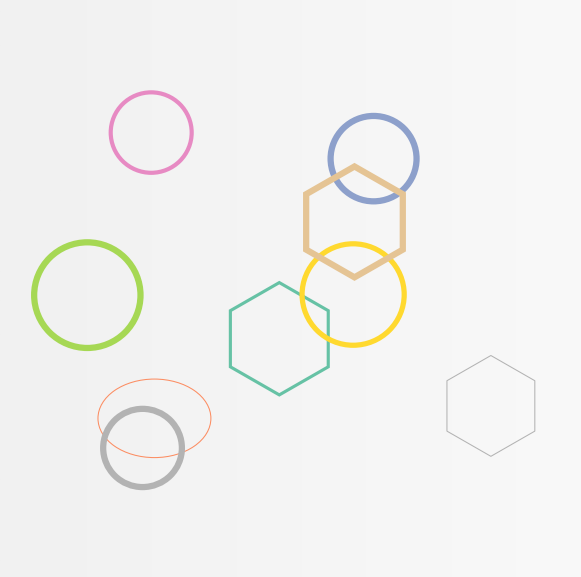[{"shape": "hexagon", "thickness": 1.5, "radius": 0.49, "center": [0.481, 0.413]}, {"shape": "oval", "thickness": 0.5, "radius": 0.49, "center": [0.266, 0.275]}, {"shape": "circle", "thickness": 3, "radius": 0.37, "center": [0.643, 0.724]}, {"shape": "circle", "thickness": 2, "radius": 0.35, "center": [0.26, 0.77]}, {"shape": "circle", "thickness": 3, "radius": 0.46, "center": [0.15, 0.488]}, {"shape": "circle", "thickness": 2.5, "radius": 0.44, "center": [0.608, 0.489]}, {"shape": "hexagon", "thickness": 3, "radius": 0.48, "center": [0.61, 0.615]}, {"shape": "hexagon", "thickness": 0.5, "radius": 0.44, "center": [0.845, 0.296]}, {"shape": "circle", "thickness": 3, "radius": 0.34, "center": [0.245, 0.223]}]